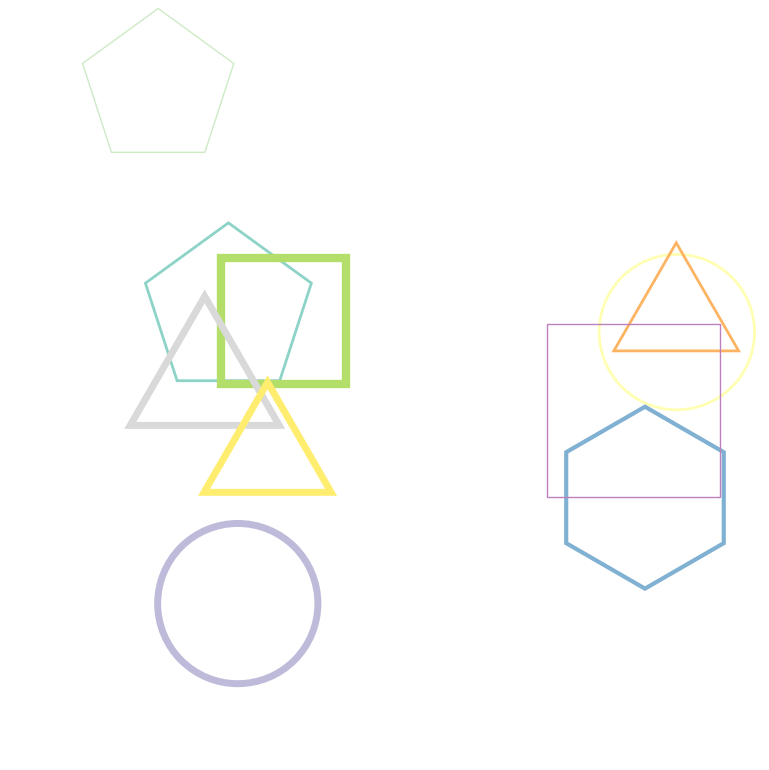[{"shape": "pentagon", "thickness": 1, "radius": 0.57, "center": [0.297, 0.597]}, {"shape": "circle", "thickness": 1, "radius": 0.5, "center": [0.879, 0.569]}, {"shape": "circle", "thickness": 2.5, "radius": 0.52, "center": [0.309, 0.216]}, {"shape": "hexagon", "thickness": 1.5, "radius": 0.59, "center": [0.838, 0.354]}, {"shape": "triangle", "thickness": 1, "radius": 0.47, "center": [0.878, 0.591]}, {"shape": "square", "thickness": 3, "radius": 0.41, "center": [0.368, 0.583]}, {"shape": "triangle", "thickness": 2.5, "radius": 0.56, "center": [0.266, 0.503]}, {"shape": "square", "thickness": 0.5, "radius": 0.56, "center": [0.822, 0.467]}, {"shape": "pentagon", "thickness": 0.5, "radius": 0.52, "center": [0.205, 0.886]}, {"shape": "triangle", "thickness": 2.5, "radius": 0.48, "center": [0.348, 0.408]}]